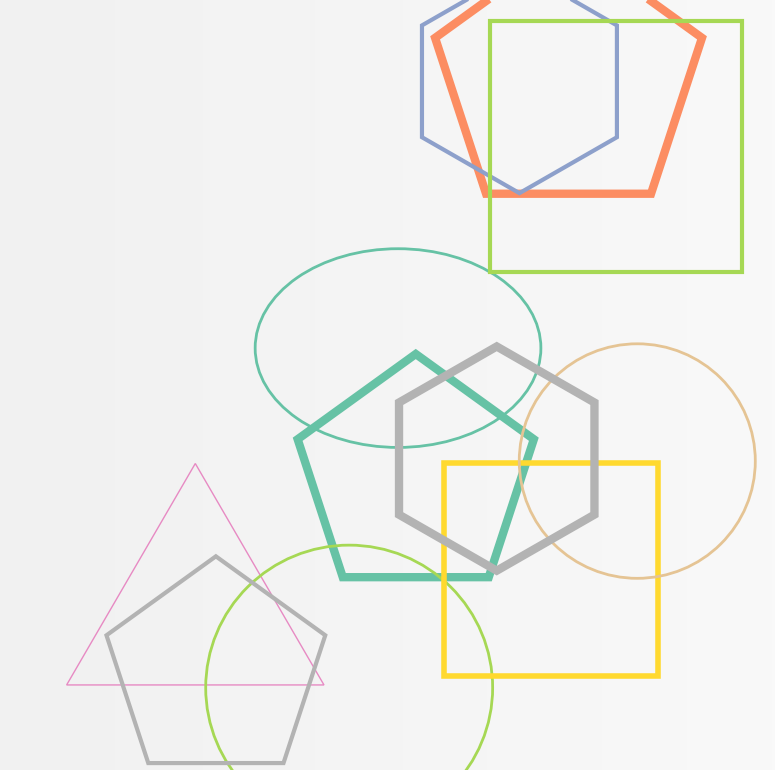[{"shape": "pentagon", "thickness": 3, "radius": 0.8, "center": [0.536, 0.38]}, {"shape": "oval", "thickness": 1, "radius": 0.92, "center": [0.514, 0.548]}, {"shape": "pentagon", "thickness": 3, "radius": 0.91, "center": [0.734, 0.895]}, {"shape": "hexagon", "thickness": 1.5, "radius": 0.73, "center": [0.67, 0.894]}, {"shape": "triangle", "thickness": 0.5, "radius": 0.96, "center": [0.252, 0.206]}, {"shape": "circle", "thickness": 1, "radius": 0.93, "center": [0.451, 0.107]}, {"shape": "square", "thickness": 1.5, "radius": 0.81, "center": [0.795, 0.81]}, {"shape": "square", "thickness": 2, "radius": 0.69, "center": [0.711, 0.26]}, {"shape": "circle", "thickness": 1, "radius": 0.76, "center": [0.822, 0.401]}, {"shape": "pentagon", "thickness": 1.5, "radius": 0.74, "center": [0.279, 0.129]}, {"shape": "hexagon", "thickness": 3, "radius": 0.73, "center": [0.641, 0.404]}]